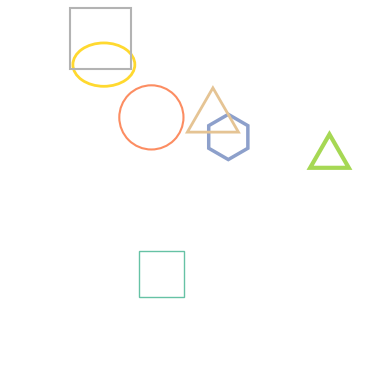[{"shape": "square", "thickness": 1, "radius": 0.3, "center": [0.42, 0.289]}, {"shape": "circle", "thickness": 1.5, "radius": 0.42, "center": [0.393, 0.695]}, {"shape": "hexagon", "thickness": 2.5, "radius": 0.29, "center": [0.593, 0.644]}, {"shape": "triangle", "thickness": 3, "radius": 0.29, "center": [0.856, 0.593]}, {"shape": "oval", "thickness": 2, "radius": 0.4, "center": [0.27, 0.832]}, {"shape": "triangle", "thickness": 2, "radius": 0.38, "center": [0.553, 0.695]}, {"shape": "square", "thickness": 1.5, "radius": 0.4, "center": [0.261, 0.9]}]